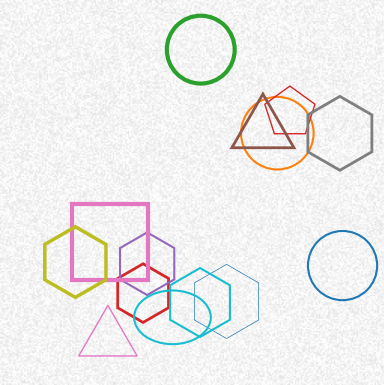[{"shape": "circle", "thickness": 1.5, "radius": 0.45, "center": [0.89, 0.31]}, {"shape": "hexagon", "thickness": 0.5, "radius": 0.48, "center": [0.588, 0.217]}, {"shape": "circle", "thickness": 1.5, "radius": 0.47, "center": [0.72, 0.654]}, {"shape": "circle", "thickness": 3, "radius": 0.44, "center": [0.521, 0.871]}, {"shape": "hexagon", "thickness": 2, "radius": 0.38, "center": [0.372, 0.239]}, {"shape": "pentagon", "thickness": 1, "radius": 0.34, "center": [0.753, 0.708]}, {"shape": "hexagon", "thickness": 1.5, "radius": 0.41, "center": [0.382, 0.315]}, {"shape": "triangle", "thickness": 2, "radius": 0.47, "center": [0.683, 0.663]}, {"shape": "triangle", "thickness": 1, "radius": 0.44, "center": [0.28, 0.119]}, {"shape": "square", "thickness": 3, "radius": 0.49, "center": [0.286, 0.371]}, {"shape": "hexagon", "thickness": 2, "radius": 0.48, "center": [0.883, 0.654]}, {"shape": "hexagon", "thickness": 2.5, "radius": 0.46, "center": [0.196, 0.319]}, {"shape": "oval", "thickness": 1.5, "radius": 0.5, "center": [0.448, 0.176]}, {"shape": "hexagon", "thickness": 1.5, "radius": 0.45, "center": [0.52, 0.214]}]